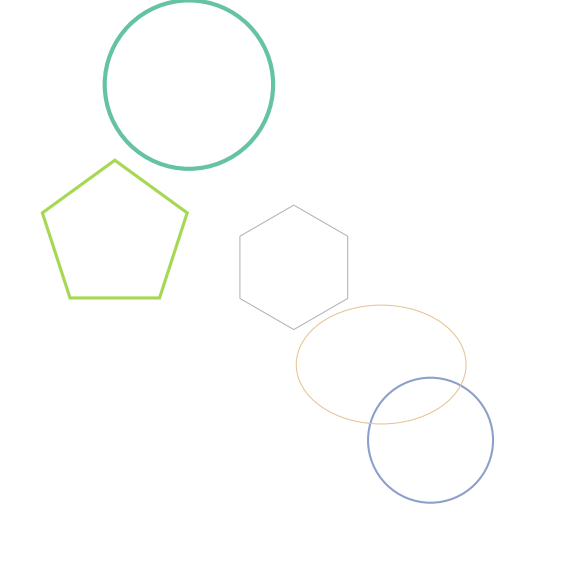[{"shape": "circle", "thickness": 2, "radius": 0.73, "center": [0.327, 0.853]}, {"shape": "circle", "thickness": 1, "radius": 0.54, "center": [0.746, 0.237]}, {"shape": "pentagon", "thickness": 1.5, "radius": 0.66, "center": [0.199, 0.59]}, {"shape": "oval", "thickness": 0.5, "radius": 0.74, "center": [0.66, 0.368]}, {"shape": "hexagon", "thickness": 0.5, "radius": 0.54, "center": [0.509, 0.536]}]